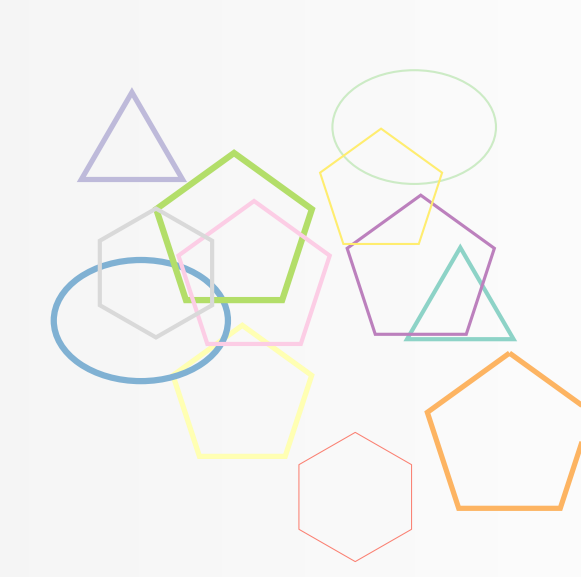[{"shape": "triangle", "thickness": 2, "radius": 0.53, "center": [0.792, 0.465]}, {"shape": "pentagon", "thickness": 2.5, "radius": 0.63, "center": [0.417, 0.31]}, {"shape": "triangle", "thickness": 2.5, "radius": 0.5, "center": [0.227, 0.739]}, {"shape": "hexagon", "thickness": 0.5, "radius": 0.56, "center": [0.611, 0.139]}, {"shape": "oval", "thickness": 3, "radius": 0.75, "center": [0.242, 0.444]}, {"shape": "pentagon", "thickness": 2.5, "radius": 0.74, "center": [0.877, 0.239]}, {"shape": "pentagon", "thickness": 3, "radius": 0.7, "center": [0.403, 0.593]}, {"shape": "pentagon", "thickness": 2, "radius": 0.68, "center": [0.437, 0.514]}, {"shape": "hexagon", "thickness": 2, "radius": 0.56, "center": [0.268, 0.526]}, {"shape": "pentagon", "thickness": 1.5, "radius": 0.67, "center": [0.724, 0.528]}, {"shape": "oval", "thickness": 1, "radius": 0.7, "center": [0.713, 0.779]}, {"shape": "pentagon", "thickness": 1, "radius": 0.55, "center": [0.656, 0.666]}]